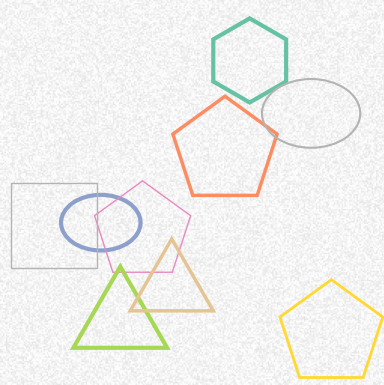[{"shape": "hexagon", "thickness": 3, "radius": 0.55, "center": [0.649, 0.843]}, {"shape": "pentagon", "thickness": 2.5, "radius": 0.71, "center": [0.584, 0.608]}, {"shape": "oval", "thickness": 3, "radius": 0.52, "center": [0.262, 0.422]}, {"shape": "pentagon", "thickness": 1, "radius": 0.66, "center": [0.37, 0.399]}, {"shape": "triangle", "thickness": 3, "radius": 0.7, "center": [0.312, 0.167]}, {"shape": "pentagon", "thickness": 2, "radius": 0.7, "center": [0.861, 0.133]}, {"shape": "triangle", "thickness": 2.5, "radius": 0.62, "center": [0.446, 0.255]}, {"shape": "square", "thickness": 1, "radius": 0.56, "center": [0.14, 0.414]}, {"shape": "oval", "thickness": 1.5, "radius": 0.64, "center": [0.808, 0.705]}]